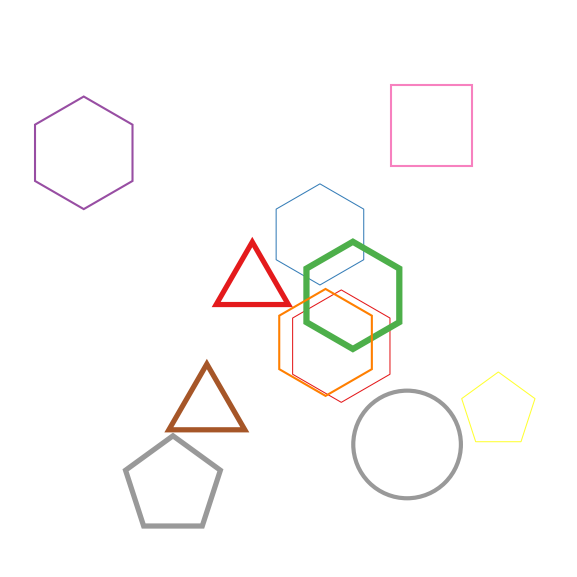[{"shape": "hexagon", "thickness": 0.5, "radius": 0.49, "center": [0.591, 0.4]}, {"shape": "triangle", "thickness": 2.5, "radius": 0.36, "center": [0.437, 0.508]}, {"shape": "hexagon", "thickness": 0.5, "radius": 0.44, "center": [0.554, 0.593]}, {"shape": "hexagon", "thickness": 3, "radius": 0.46, "center": [0.611, 0.488]}, {"shape": "hexagon", "thickness": 1, "radius": 0.49, "center": [0.145, 0.735]}, {"shape": "hexagon", "thickness": 1, "radius": 0.46, "center": [0.564, 0.406]}, {"shape": "pentagon", "thickness": 0.5, "radius": 0.33, "center": [0.863, 0.288]}, {"shape": "triangle", "thickness": 2.5, "radius": 0.38, "center": [0.358, 0.293]}, {"shape": "square", "thickness": 1, "radius": 0.35, "center": [0.748, 0.782]}, {"shape": "pentagon", "thickness": 2.5, "radius": 0.43, "center": [0.299, 0.158]}, {"shape": "circle", "thickness": 2, "radius": 0.47, "center": [0.705, 0.229]}]